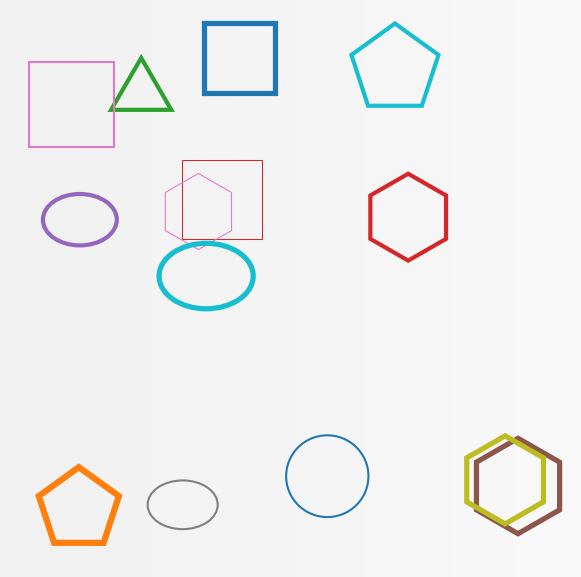[{"shape": "square", "thickness": 2.5, "radius": 0.31, "center": [0.412, 0.899]}, {"shape": "circle", "thickness": 1, "radius": 0.35, "center": [0.563, 0.175]}, {"shape": "pentagon", "thickness": 3, "radius": 0.36, "center": [0.136, 0.118]}, {"shape": "triangle", "thickness": 2, "radius": 0.3, "center": [0.243, 0.839]}, {"shape": "hexagon", "thickness": 2, "radius": 0.38, "center": [0.702, 0.623]}, {"shape": "square", "thickness": 0.5, "radius": 0.34, "center": [0.382, 0.654]}, {"shape": "oval", "thickness": 2, "radius": 0.32, "center": [0.137, 0.619]}, {"shape": "hexagon", "thickness": 2.5, "radius": 0.41, "center": [0.891, 0.158]}, {"shape": "square", "thickness": 1, "radius": 0.36, "center": [0.123, 0.818]}, {"shape": "hexagon", "thickness": 0.5, "radius": 0.33, "center": [0.341, 0.633]}, {"shape": "oval", "thickness": 1, "radius": 0.3, "center": [0.314, 0.125]}, {"shape": "hexagon", "thickness": 2.5, "radius": 0.38, "center": [0.869, 0.168]}, {"shape": "oval", "thickness": 2.5, "radius": 0.4, "center": [0.355, 0.521]}, {"shape": "pentagon", "thickness": 2, "radius": 0.39, "center": [0.679, 0.88]}]